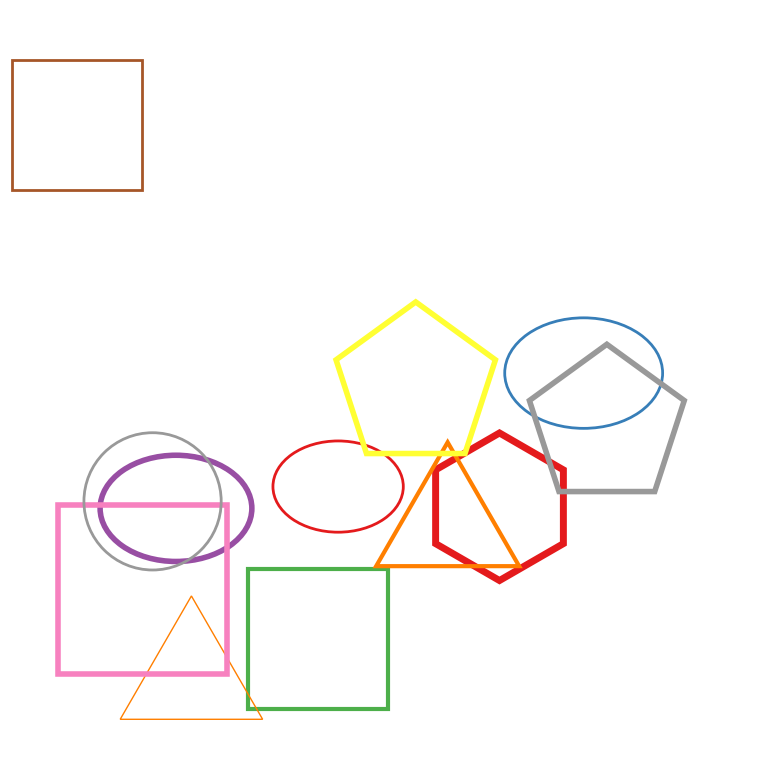[{"shape": "oval", "thickness": 1, "radius": 0.42, "center": [0.439, 0.368]}, {"shape": "hexagon", "thickness": 2.5, "radius": 0.48, "center": [0.649, 0.342]}, {"shape": "oval", "thickness": 1, "radius": 0.51, "center": [0.758, 0.515]}, {"shape": "square", "thickness": 1.5, "radius": 0.45, "center": [0.413, 0.171]}, {"shape": "oval", "thickness": 2, "radius": 0.49, "center": [0.229, 0.34]}, {"shape": "triangle", "thickness": 1.5, "radius": 0.54, "center": [0.581, 0.318]}, {"shape": "triangle", "thickness": 0.5, "radius": 0.53, "center": [0.249, 0.119]}, {"shape": "pentagon", "thickness": 2, "radius": 0.54, "center": [0.54, 0.499]}, {"shape": "square", "thickness": 1, "radius": 0.42, "center": [0.1, 0.838]}, {"shape": "square", "thickness": 2, "radius": 0.55, "center": [0.185, 0.235]}, {"shape": "pentagon", "thickness": 2, "radius": 0.53, "center": [0.788, 0.447]}, {"shape": "circle", "thickness": 1, "radius": 0.45, "center": [0.198, 0.349]}]